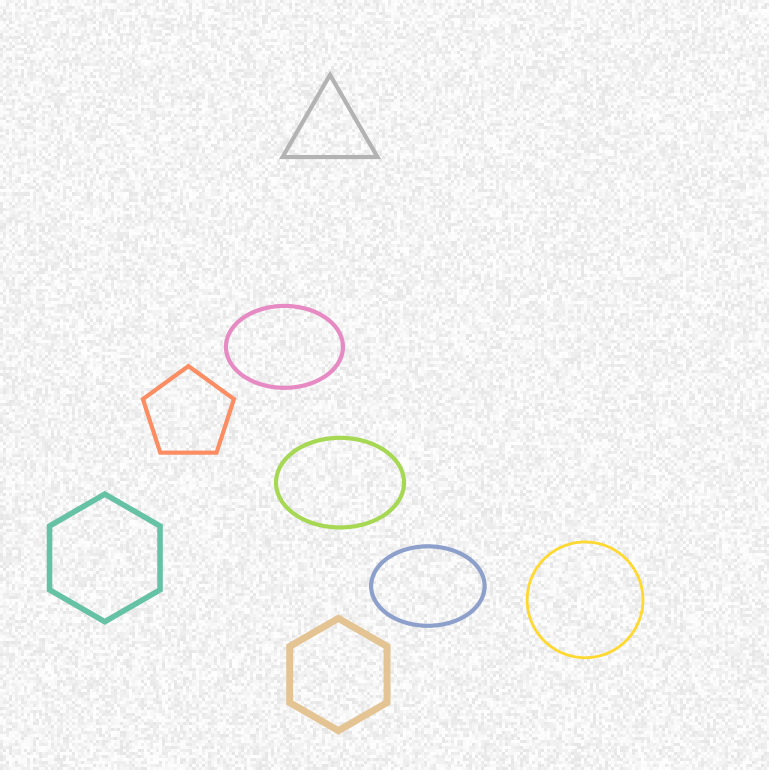[{"shape": "hexagon", "thickness": 2, "radius": 0.41, "center": [0.136, 0.275]}, {"shape": "pentagon", "thickness": 1.5, "radius": 0.31, "center": [0.245, 0.462]}, {"shape": "oval", "thickness": 1.5, "radius": 0.37, "center": [0.556, 0.239]}, {"shape": "oval", "thickness": 1.5, "radius": 0.38, "center": [0.369, 0.55]}, {"shape": "oval", "thickness": 1.5, "radius": 0.42, "center": [0.442, 0.373]}, {"shape": "circle", "thickness": 1, "radius": 0.38, "center": [0.76, 0.221]}, {"shape": "hexagon", "thickness": 2.5, "radius": 0.36, "center": [0.439, 0.124]}, {"shape": "triangle", "thickness": 1.5, "radius": 0.36, "center": [0.429, 0.832]}]